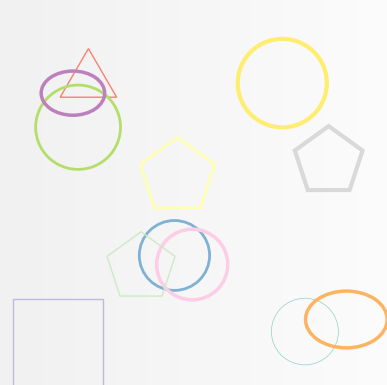[{"shape": "circle", "thickness": 0.5, "radius": 0.43, "center": [0.787, 0.139]}, {"shape": "pentagon", "thickness": 2, "radius": 0.51, "center": [0.458, 0.542]}, {"shape": "square", "thickness": 1, "radius": 0.58, "center": [0.149, 0.106]}, {"shape": "triangle", "thickness": 1, "radius": 0.42, "center": [0.228, 0.79]}, {"shape": "circle", "thickness": 2, "radius": 0.45, "center": [0.45, 0.336]}, {"shape": "oval", "thickness": 2.5, "radius": 0.53, "center": [0.894, 0.17]}, {"shape": "circle", "thickness": 2, "radius": 0.55, "center": [0.201, 0.67]}, {"shape": "circle", "thickness": 2.5, "radius": 0.46, "center": [0.496, 0.313]}, {"shape": "pentagon", "thickness": 3, "radius": 0.46, "center": [0.848, 0.581]}, {"shape": "oval", "thickness": 2.5, "radius": 0.41, "center": [0.188, 0.758]}, {"shape": "pentagon", "thickness": 1, "radius": 0.46, "center": [0.364, 0.306]}, {"shape": "circle", "thickness": 3, "radius": 0.57, "center": [0.728, 0.784]}]